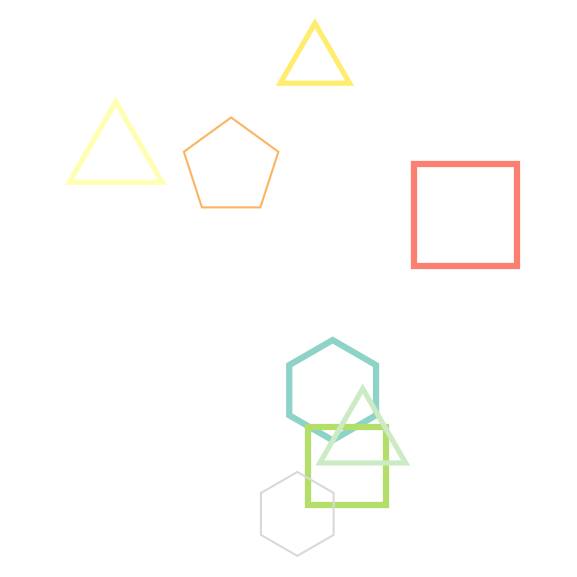[{"shape": "hexagon", "thickness": 3, "radius": 0.43, "center": [0.576, 0.324]}, {"shape": "triangle", "thickness": 2.5, "radius": 0.46, "center": [0.2, 0.73]}, {"shape": "square", "thickness": 3, "radius": 0.44, "center": [0.806, 0.626]}, {"shape": "pentagon", "thickness": 1, "radius": 0.43, "center": [0.4, 0.71]}, {"shape": "square", "thickness": 3, "radius": 0.34, "center": [0.6, 0.192]}, {"shape": "hexagon", "thickness": 1, "radius": 0.36, "center": [0.515, 0.109]}, {"shape": "triangle", "thickness": 2.5, "radius": 0.43, "center": [0.628, 0.24]}, {"shape": "triangle", "thickness": 2.5, "radius": 0.35, "center": [0.545, 0.89]}]